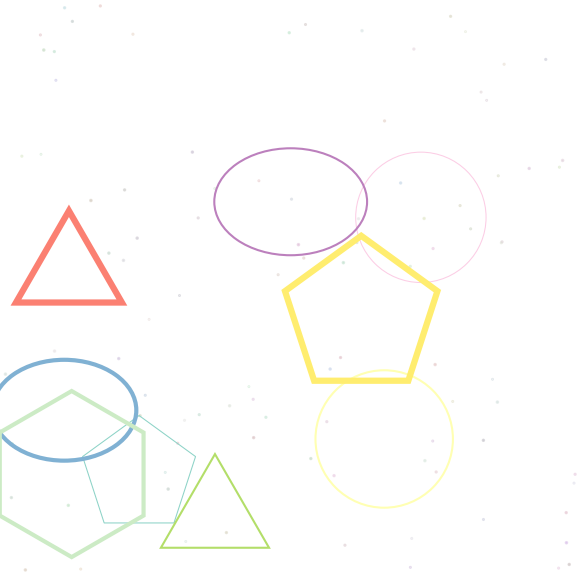[{"shape": "pentagon", "thickness": 0.5, "radius": 0.51, "center": [0.241, 0.177]}, {"shape": "circle", "thickness": 1, "radius": 0.59, "center": [0.665, 0.239]}, {"shape": "triangle", "thickness": 3, "radius": 0.53, "center": [0.119, 0.528]}, {"shape": "oval", "thickness": 2, "radius": 0.62, "center": [0.111, 0.289]}, {"shape": "triangle", "thickness": 1, "radius": 0.54, "center": [0.372, 0.105]}, {"shape": "circle", "thickness": 0.5, "radius": 0.56, "center": [0.729, 0.623]}, {"shape": "oval", "thickness": 1, "radius": 0.66, "center": [0.503, 0.65]}, {"shape": "hexagon", "thickness": 2, "radius": 0.72, "center": [0.124, 0.178]}, {"shape": "pentagon", "thickness": 3, "radius": 0.69, "center": [0.625, 0.452]}]